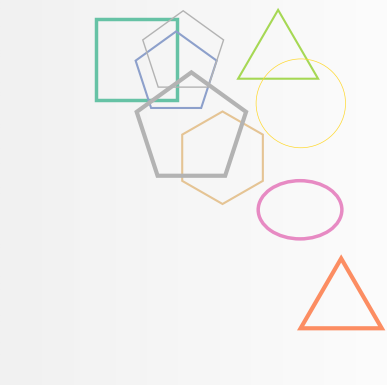[{"shape": "square", "thickness": 2.5, "radius": 0.53, "center": [0.352, 0.845]}, {"shape": "triangle", "thickness": 3, "radius": 0.6, "center": [0.88, 0.208]}, {"shape": "pentagon", "thickness": 1.5, "radius": 0.55, "center": [0.455, 0.808]}, {"shape": "oval", "thickness": 2.5, "radius": 0.54, "center": [0.774, 0.455]}, {"shape": "triangle", "thickness": 1.5, "radius": 0.6, "center": [0.718, 0.855]}, {"shape": "circle", "thickness": 0.5, "radius": 0.58, "center": [0.776, 0.732]}, {"shape": "hexagon", "thickness": 1.5, "radius": 0.6, "center": [0.574, 0.59]}, {"shape": "pentagon", "thickness": 1, "radius": 0.55, "center": [0.473, 0.862]}, {"shape": "pentagon", "thickness": 3, "radius": 0.74, "center": [0.494, 0.664]}]